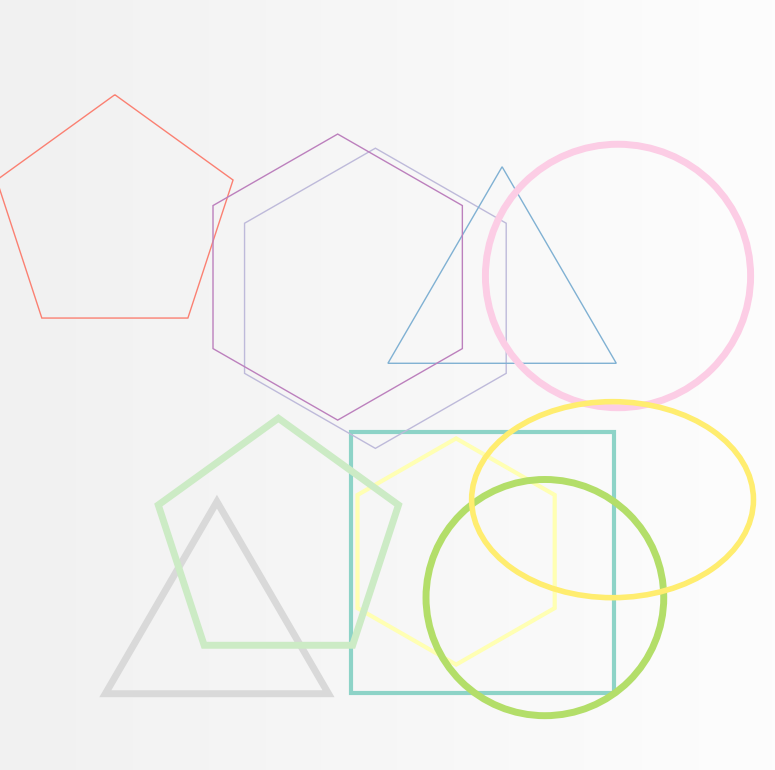[{"shape": "square", "thickness": 1.5, "radius": 0.85, "center": [0.623, 0.269]}, {"shape": "hexagon", "thickness": 1.5, "radius": 0.73, "center": [0.589, 0.284]}, {"shape": "hexagon", "thickness": 0.5, "radius": 0.97, "center": [0.484, 0.613]}, {"shape": "pentagon", "thickness": 0.5, "radius": 0.8, "center": [0.148, 0.717]}, {"shape": "triangle", "thickness": 0.5, "radius": 0.85, "center": [0.648, 0.613]}, {"shape": "circle", "thickness": 2.5, "radius": 0.77, "center": [0.703, 0.224]}, {"shape": "circle", "thickness": 2.5, "radius": 0.86, "center": [0.797, 0.642]}, {"shape": "triangle", "thickness": 2.5, "radius": 0.83, "center": [0.28, 0.182]}, {"shape": "hexagon", "thickness": 0.5, "radius": 0.93, "center": [0.436, 0.64]}, {"shape": "pentagon", "thickness": 2.5, "radius": 0.81, "center": [0.359, 0.294]}, {"shape": "oval", "thickness": 2, "radius": 0.91, "center": [0.79, 0.351]}]